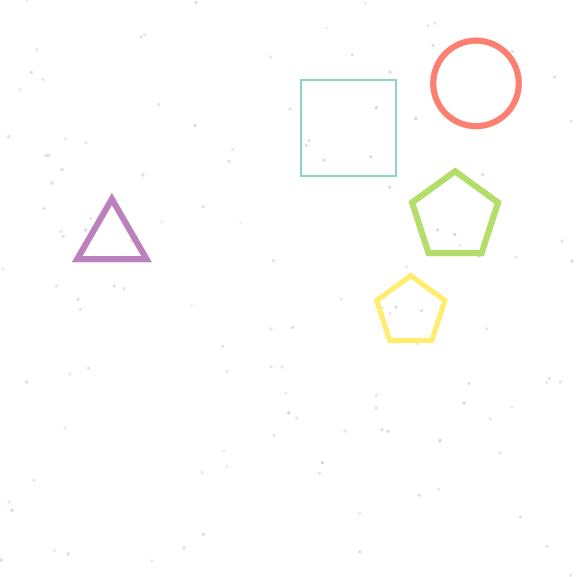[{"shape": "square", "thickness": 1, "radius": 0.41, "center": [0.603, 0.777]}, {"shape": "circle", "thickness": 3, "radius": 0.37, "center": [0.824, 0.855]}, {"shape": "pentagon", "thickness": 3, "radius": 0.39, "center": [0.788, 0.624]}, {"shape": "triangle", "thickness": 3, "radius": 0.35, "center": [0.194, 0.585]}, {"shape": "pentagon", "thickness": 2.5, "radius": 0.31, "center": [0.711, 0.46]}]